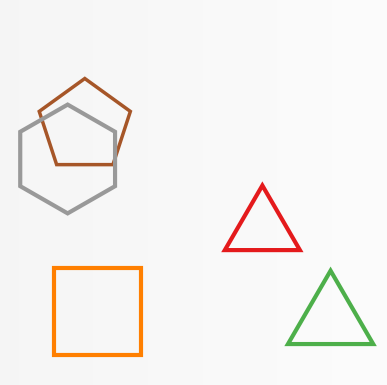[{"shape": "triangle", "thickness": 3, "radius": 0.56, "center": [0.677, 0.406]}, {"shape": "triangle", "thickness": 3, "radius": 0.64, "center": [0.853, 0.17]}, {"shape": "square", "thickness": 3, "radius": 0.56, "center": [0.251, 0.191]}, {"shape": "pentagon", "thickness": 2.5, "radius": 0.62, "center": [0.219, 0.672]}, {"shape": "hexagon", "thickness": 3, "radius": 0.71, "center": [0.175, 0.587]}]